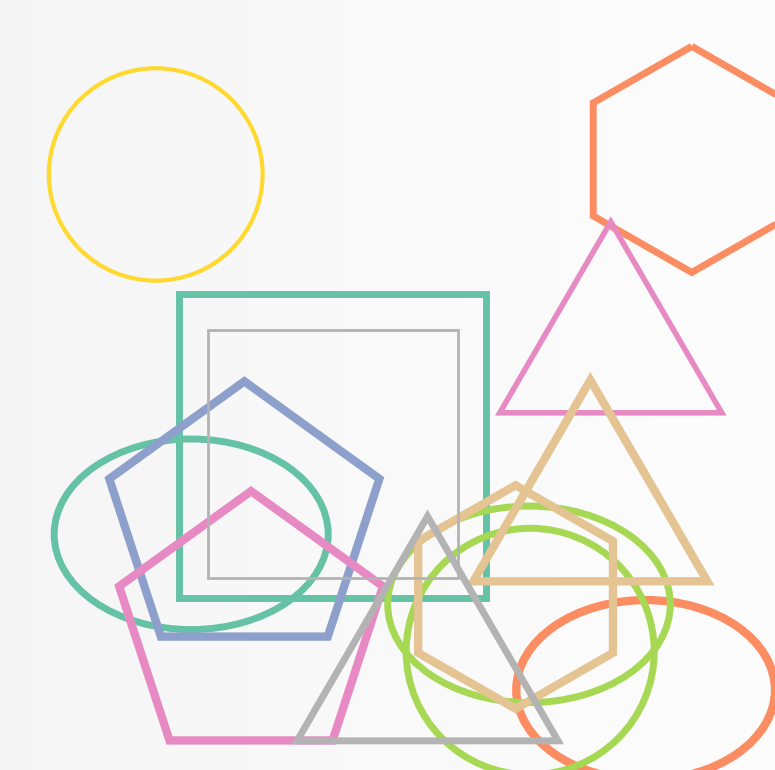[{"shape": "oval", "thickness": 2.5, "radius": 0.88, "center": [0.247, 0.306]}, {"shape": "square", "thickness": 2.5, "radius": 0.99, "center": [0.429, 0.421]}, {"shape": "oval", "thickness": 3, "radius": 0.83, "center": [0.833, 0.104]}, {"shape": "hexagon", "thickness": 2.5, "radius": 0.73, "center": [0.893, 0.793]}, {"shape": "pentagon", "thickness": 3, "radius": 0.92, "center": [0.315, 0.322]}, {"shape": "triangle", "thickness": 2, "radius": 0.83, "center": [0.788, 0.547]}, {"shape": "pentagon", "thickness": 3, "radius": 0.89, "center": [0.324, 0.183]}, {"shape": "oval", "thickness": 2.5, "radius": 0.91, "center": [0.683, 0.215]}, {"shape": "circle", "thickness": 2.5, "radius": 0.8, "center": [0.684, 0.154]}, {"shape": "circle", "thickness": 1.5, "radius": 0.69, "center": [0.201, 0.773]}, {"shape": "hexagon", "thickness": 3, "radius": 0.73, "center": [0.665, 0.225]}, {"shape": "triangle", "thickness": 3, "radius": 0.87, "center": [0.762, 0.332]}, {"shape": "square", "thickness": 1, "radius": 0.8, "center": [0.43, 0.41]}, {"shape": "triangle", "thickness": 2.5, "radius": 0.97, "center": [0.552, 0.135]}]